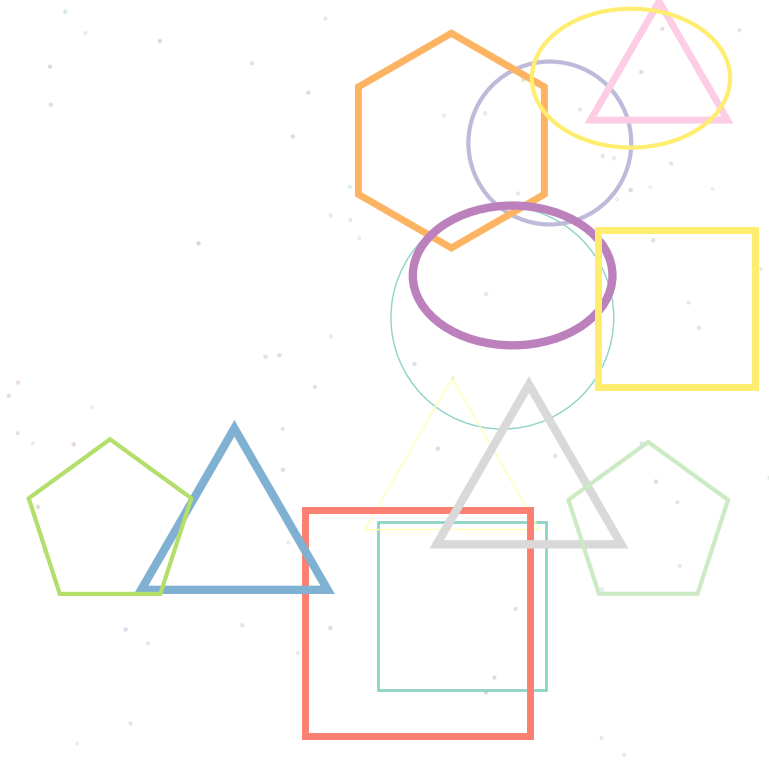[{"shape": "circle", "thickness": 0.5, "radius": 0.72, "center": [0.652, 0.587]}, {"shape": "square", "thickness": 1, "radius": 0.55, "center": [0.6, 0.213]}, {"shape": "triangle", "thickness": 0.5, "radius": 0.66, "center": [0.587, 0.378]}, {"shape": "circle", "thickness": 1.5, "radius": 0.53, "center": [0.714, 0.814]}, {"shape": "square", "thickness": 2.5, "radius": 0.73, "center": [0.542, 0.191]}, {"shape": "triangle", "thickness": 3, "radius": 0.7, "center": [0.304, 0.304]}, {"shape": "hexagon", "thickness": 2.5, "radius": 0.7, "center": [0.586, 0.817]}, {"shape": "pentagon", "thickness": 1.5, "radius": 0.56, "center": [0.143, 0.319]}, {"shape": "triangle", "thickness": 2.5, "radius": 0.51, "center": [0.856, 0.895]}, {"shape": "triangle", "thickness": 3, "radius": 0.69, "center": [0.687, 0.362]}, {"shape": "oval", "thickness": 3, "radius": 0.65, "center": [0.666, 0.642]}, {"shape": "pentagon", "thickness": 1.5, "radius": 0.54, "center": [0.842, 0.317]}, {"shape": "square", "thickness": 2.5, "radius": 0.51, "center": [0.878, 0.599]}, {"shape": "oval", "thickness": 1.5, "radius": 0.64, "center": [0.819, 0.899]}]